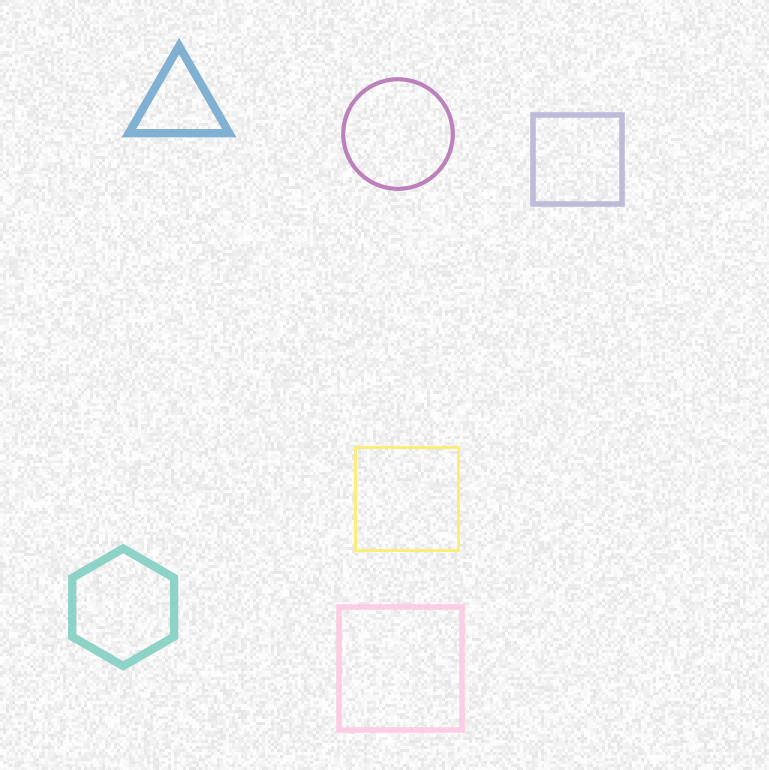[{"shape": "hexagon", "thickness": 3, "radius": 0.38, "center": [0.16, 0.211]}, {"shape": "square", "thickness": 2, "radius": 0.29, "center": [0.75, 0.793]}, {"shape": "triangle", "thickness": 3, "radius": 0.38, "center": [0.233, 0.865]}, {"shape": "square", "thickness": 2, "radius": 0.4, "center": [0.52, 0.132]}, {"shape": "circle", "thickness": 1.5, "radius": 0.36, "center": [0.517, 0.826]}, {"shape": "square", "thickness": 1, "radius": 0.33, "center": [0.528, 0.353]}]